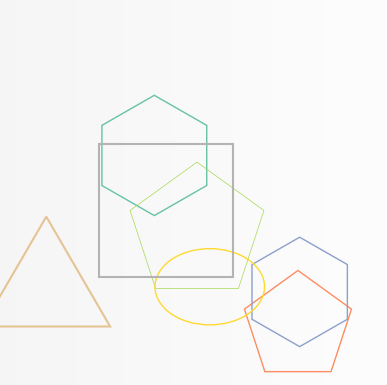[{"shape": "hexagon", "thickness": 1, "radius": 0.78, "center": [0.398, 0.596]}, {"shape": "pentagon", "thickness": 1, "radius": 0.73, "center": [0.769, 0.152]}, {"shape": "hexagon", "thickness": 1, "radius": 0.71, "center": [0.773, 0.242]}, {"shape": "pentagon", "thickness": 0.5, "radius": 0.91, "center": [0.508, 0.397]}, {"shape": "oval", "thickness": 1, "radius": 0.71, "center": [0.541, 0.255]}, {"shape": "triangle", "thickness": 1.5, "radius": 0.95, "center": [0.119, 0.247]}, {"shape": "square", "thickness": 1.5, "radius": 0.86, "center": [0.429, 0.453]}]